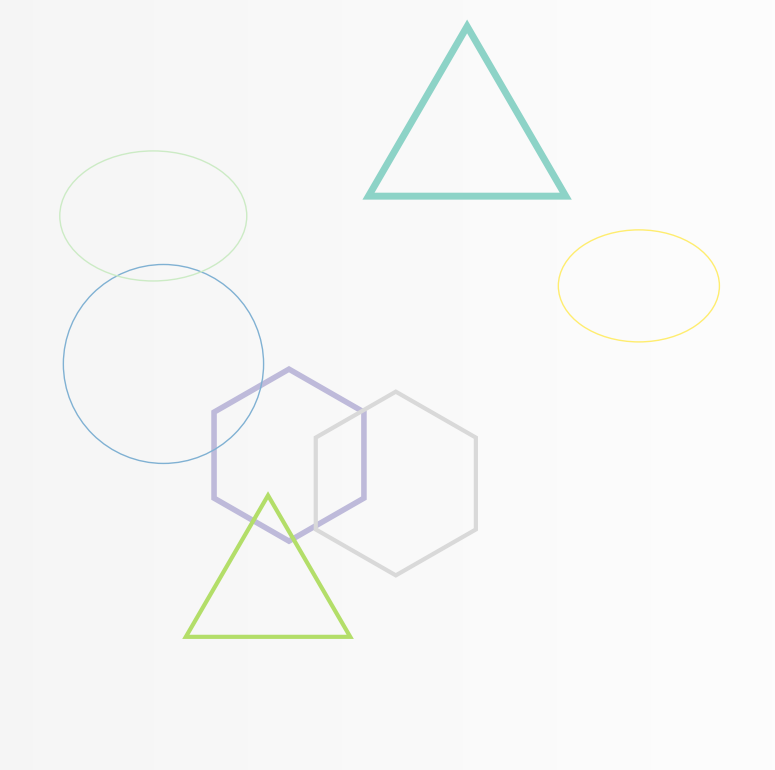[{"shape": "triangle", "thickness": 2.5, "radius": 0.73, "center": [0.603, 0.819]}, {"shape": "hexagon", "thickness": 2, "radius": 0.56, "center": [0.373, 0.409]}, {"shape": "circle", "thickness": 0.5, "radius": 0.65, "center": [0.211, 0.527]}, {"shape": "triangle", "thickness": 1.5, "radius": 0.61, "center": [0.346, 0.234]}, {"shape": "hexagon", "thickness": 1.5, "radius": 0.6, "center": [0.511, 0.372]}, {"shape": "oval", "thickness": 0.5, "radius": 0.6, "center": [0.198, 0.72]}, {"shape": "oval", "thickness": 0.5, "radius": 0.52, "center": [0.824, 0.629]}]